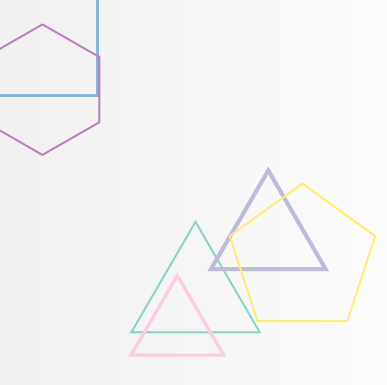[{"shape": "triangle", "thickness": 1.5, "radius": 0.96, "center": [0.505, 0.233]}, {"shape": "triangle", "thickness": 3, "radius": 0.85, "center": [0.692, 0.386]}, {"shape": "square", "thickness": 2, "radius": 0.67, "center": [0.117, 0.886]}, {"shape": "triangle", "thickness": 2.5, "radius": 0.69, "center": [0.458, 0.147]}, {"shape": "hexagon", "thickness": 1.5, "radius": 0.85, "center": [0.11, 0.767]}, {"shape": "pentagon", "thickness": 1.5, "radius": 0.99, "center": [0.78, 0.326]}]